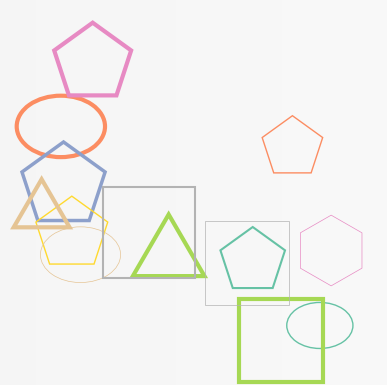[{"shape": "oval", "thickness": 1, "radius": 0.43, "center": [0.825, 0.155]}, {"shape": "pentagon", "thickness": 1.5, "radius": 0.44, "center": [0.652, 0.323]}, {"shape": "pentagon", "thickness": 1, "radius": 0.41, "center": [0.755, 0.617]}, {"shape": "oval", "thickness": 3, "radius": 0.57, "center": [0.157, 0.672]}, {"shape": "pentagon", "thickness": 2.5, "radius": 0.56, "center": [0.164, 0.518]}, {"shape": "hexagon", "thickness": 0.5, "radius": 0.46, "center": [0.855, 0.349]}, {"shape": "pentagon", "thickness": 3, "radius": 0.52, "center": [0.239, 0.837]}, {"shape": "square", "thickness": 3, "radius": 0.54, "center": [0.725, 0.116]}, {"shape": "triangle", "thickness": 3, "radius": 0.53, "center": [0.435, 0.336]}, {"shape": "pentagon", "thickness": 1, "radius": 0.49, "center": [0.185, 0.393]}, {"shape": "oval", "thickness": 0.5, "radius": 0.52, "center": [0.208, 0.338]}, {"shape": "triangle", "thickness": 3, "radius": 0.42, "center": [0.107, 0.451]}, {"shape": "square", "thickness": 0.5, "radius": 0.54, "center": [0.638, 0.316]}, {"shape": "square", "thickness": 1.5, "radius": 0.59, "center": [0.384, 0.396]}]